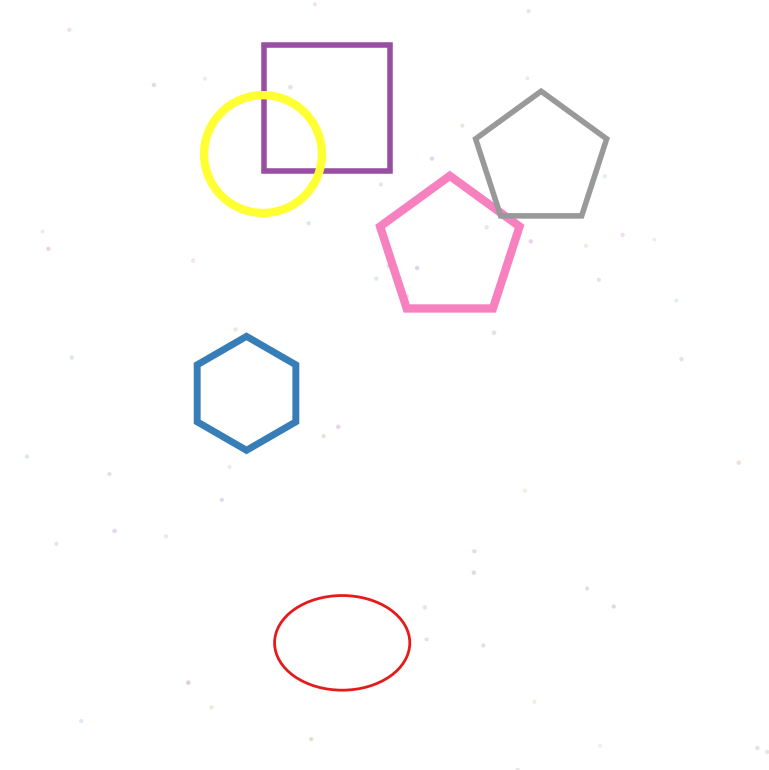[{"shape": "oval", "thickness": 1, "radius": 0.44, "center": [0.444, 0.165]}, {"shape": "hexagon", "thickness": 2.5, "radius": 0.37, "center": [0.32, 0.489]}, {"shape": "square", "thickness": 2, "radius": 0.41, "center": [0.425, 0.86]}, {"shape": "circle", "thickness": 3, "radius": 0.38, "center": [0.342, 0.8]}, {"shape": "pentagon", "thickness": 3, "radius": 0.48, "center": [0.584, 0.676]}, {"shape": "pentagon", "thickness": 2, "radius": 0.45, "center": [0.703, 0.792]}]